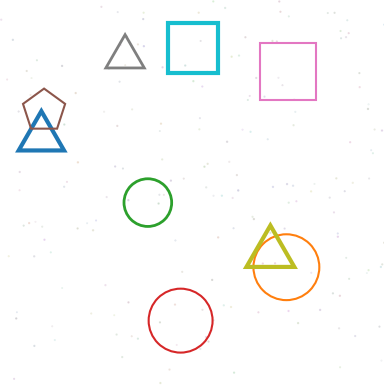[{"shape": "triangle", "thickness": 3, "radius": 0.34, "center": [0.107, 0.643]}, {"shape": "circle", "thickness": 1.5, "radius": 0.43, "center": [0.744, 0.306]}, {"shape": "circle", "thickness": 2, "radius": 0.31, "center": [0.384, 0.474]}, {"shape": "circle", "thickness": 1.5, "radius": 0.42, "center": [0.469, 0.167]}, {"shape": "pentagon", "thickness": 1.5, "radius": 0.29, "center": [0.114, 0.712]}, {"shape": "square", "thickness": 1.5, "radius": 0.37, "center": [0.748, 0.815]}, {"shape": "triangle", "thickness": 2, "radius": 0.29, "center": [0.325, 0.852]}, {"shape": "triangle", "thickness": 3, "radius": 0.36, "center": [0.702, 0.343]}, {"shape": "square", "thickness": 3, "radius": 0.32, "center": [0.501, 0.876]}]